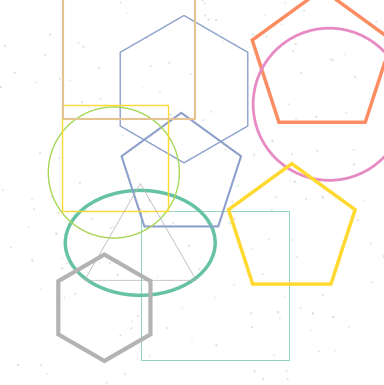[{"shape": "oval", "thickness": 2.5, "radius": 0.97, "center": [0.364, 0.369]}, {"shape": "square", "thickness": 0.5, "radius": 0.97, "center": [0.558, 0.259]}, {"shape": "pentagon", "thickness": 2.5, "radius": 0.95, "center": [0.837, 0.837]}, {"shape": "pentagon", "thickness": 1.5, "radius": 0.82, "center": [0.471, 0.544]}, {"shape": "hexagon", "thickness": 1, "radius": 0.96, "center": [0.478, 0.768]}, {"shape": "circle", "thickness": 2, "radius": 0.99, "center": [0.855, 0.729]}, {"shape": "circle", "thickness": 1, "radius": 0.85, "center": [0.296, 0.552]}, {"shape": "pentagon", "thickness": 2.5, "radius": 0.86, "center": [0.758, 0.402]}, {"shape": "square", "thickness": 1, "radius": 0.69, "center": [0.299, 0.589]}, {"shape": "square", "thickness": 1.5, "radius": 0.86, "center": [0.334, 0.863]}, {"shape": "triangle", "thickness": 0.5, "radius": 0.84, "center": [0.365, 0.356]}, {"shape": "hexagon", "thickness": 3, "radius": 0.69, "center": [0.271, 0.201]}]